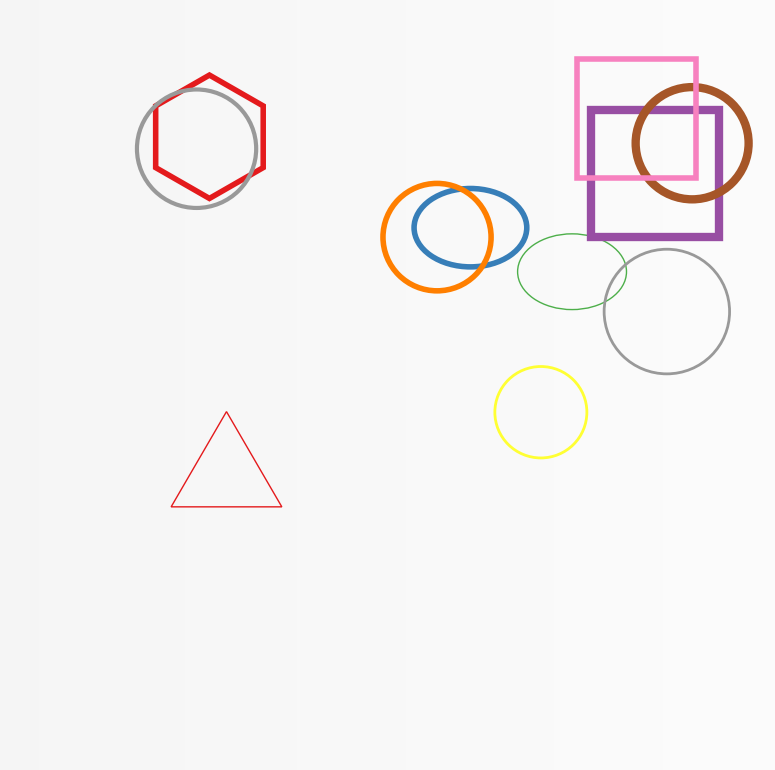[{"shape": "triangle", "thickness": 0.5, "radius": 0.41, "center": [0.292, 0.383]}, {"shape": "hexagon", "thickness": 2, "radius": 0.4, "center": [0.27, 0.822]}, {"shape": "oval", "thickness": 2, "radius": 0.36, "center": [0.607, 0.704]}, {"shape": "oval", "thickness": 0.5, "radius": 0.35, "center": [0.738, 0.647]}, {"shape": "square", "thickness": 3, "radius": 0.41, "center": [0.845, 0.775]}, {"shape": "circle", "thickness": 2, "radius": 0.35, "center": [0.564, 0.692]}, {"shape": "circle", "thickness": 1, "radius": 0.3, "center": [0.698, 0.465]}, {"shape": "circle", "thickness": 3, "radius": 0.36, "center": [0.893, 0.814]}, {"shape": "square", "thickness": 2, "radius": 0.39, "center": [0.821, 0.846]}, {"shape": "circle", "thickness": 1.5, "radius": 0.38, "center": [0.254, 0.807]}, {"shape": "circle", "thickness": 1, "radius": 0.4, "center": [0.86, 0.595]}]